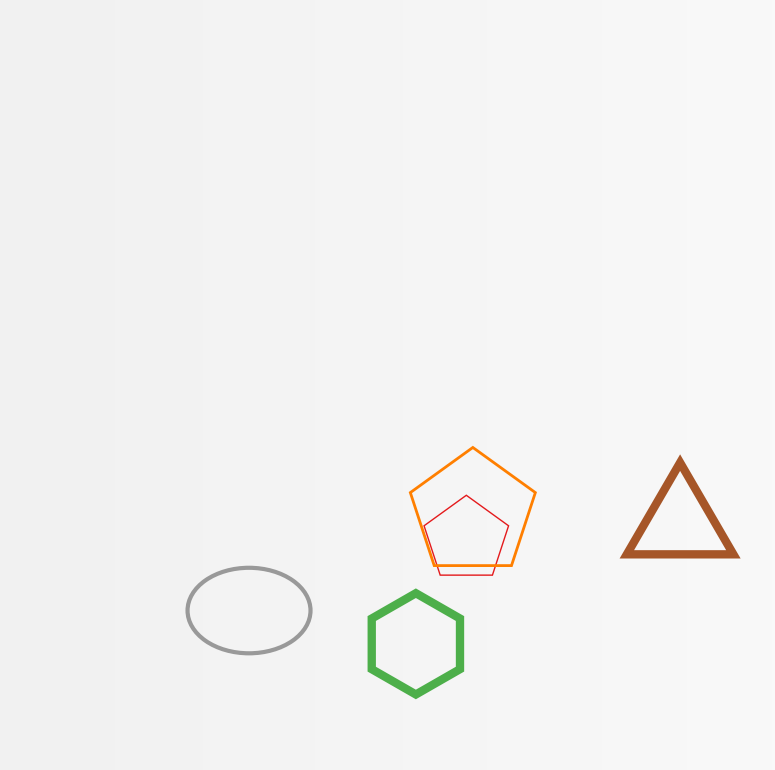[{"shape": "pentagon", "thickness": 0.5, "radius": 0.29, "center": [0.602, 0.299]}, {"shape": "hexagon", "thickness": 3, "radius": 0.33, "center": [0.537, 0.164]}, {"shape": "pentagon", "thickness": 1, "radius": 0.42, "center": [0.61, 0.334]}, {"shape": "triangle", "thickness": 3, "radius": 0.4, "center": [0.878, 0.32]}, {"shape": "oval", "thickness": 1.5, "radius": 0.4, "center": [0.321, 0.207]}]